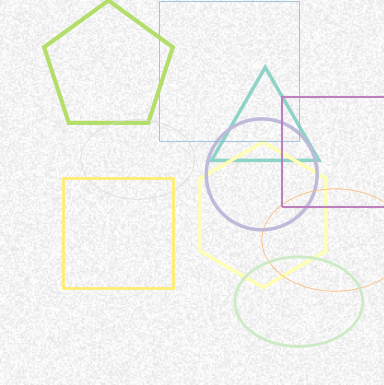[{"shape": "triangle", "thickness": 2.5, "radius": 0.81, "center": [0.689, 0.664]}, {"shape": "hexagon", "thickness": 2.5, "radius": 0.94, "center": [0.683, 0.442]}, {"shape": "circle", "thickness": 2.5, "radius": 0.72, "center": [0.68, 0.547]}, {"shape": "square", "thickness": 0.5, "radius": 0.91, "center": [0.595, 0.814]}, {"shape": "oval", "thickness": 0.5, "radius": 0.95, "center": [0.87, 0.377]}, {"shape": "pentagon", "thickness": 3, "radius": 0.88, "center": [0.282, 0.823]}, {"shape": "oval", "thickness": 0.5, "radius": 0.74, "center": [0.358, 0.586]}, {"shape": "square", "thickness": 1.5, "radius": 0.72, "center": [0.876, 0.606]}, {"shape": "oval", "thickness": 2, "radius": 0.83, "center": [0.776, 0.216]}, {"shape": "square", "thickness": 2, "radius": 0.72, "center": [0.306, 0.394]}]